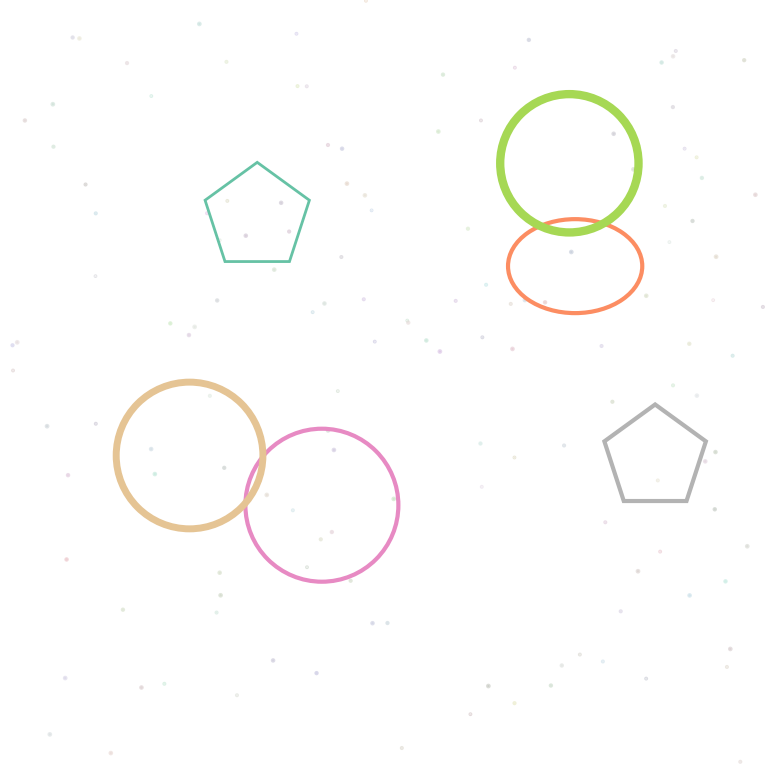[{"shape": "pentagon", "thickness": 1, "radius": 0.36, "center": [0.334, 0.718]}, {"shape": "oval", "thickness": 1.5, "radius": 0.44, "center": [0.747, 0.654]}, {"shape": "circle", "thickness": 1.5, "radius": 0.5, "center": [0.418, 0.344]}, {"shape": "circle", "thickness": 3, "radius": 0.45, "center": [0.739, 0.788]}, {"shape": "circle", "thickness": 2.5, "radius": 0.48, "center": [0.246, 0.408]}, {"shape": "pentagon", "thickness": 1.5, "radius": 0.35, "center": [0.851, 0.405]}]